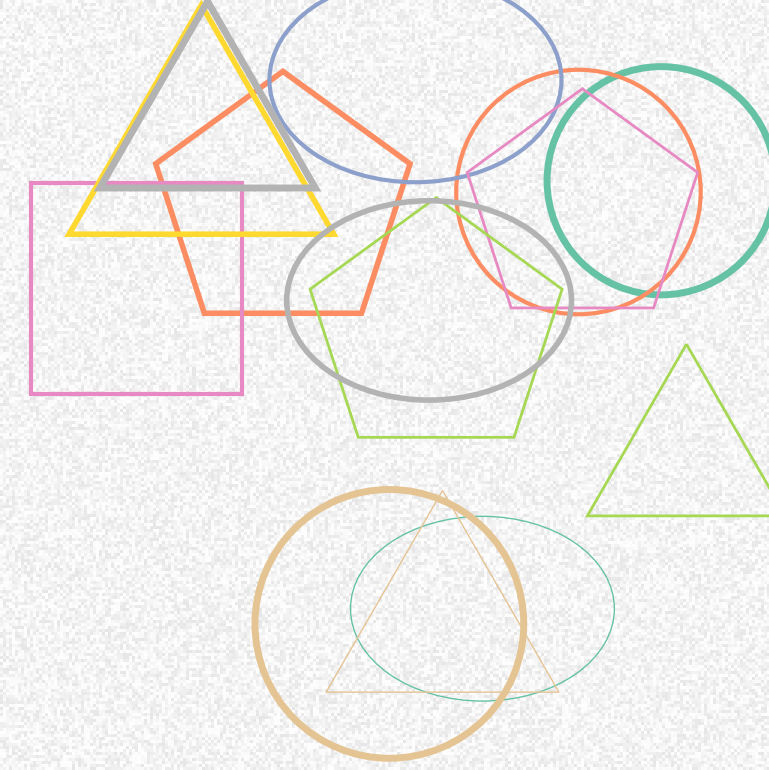[{"shape": "circle", "thickness": 2.5, "radius": 0.74, "center": [0.859, 0.765]}, {"shape": "oval", "thickness": 0.5, "radius": 0.86, "center": [0.627, 0.209]}, {"shape": "circle", "thickness": 1.5, "radius": 0.79, "center": [0.751, 0.751]}, {"shape": "pentagon", "thickness": 2, "radius": 0.87, "center": [0.367, 0.734]}, {"shape": "oval", "thickness": 1.5, "radius": 0.95, "center": [0.54, 0.896]}, {"shape": "pentagon", "thickness": 1, "radius": 0.79, "center": [0.756, 0.727]}, {"shape": "square", "thickness": 1.5, "radius": 0.69, "center": [0.178, 0.625]}, {"shape": "triangle", "thickness": 1, "radius": 0.74, "center": [0.891, 0.404]}, {"shape": "pentagon", "thickness": 1, "radius": 0.86, "center": [0.566, 0.571]}, {"shape": "triangle", "thickness": 2, "radius": 0.99, "center": [0.262, 0.795]}, {"shape": "triangle", "thickness": 0.5, "radius": 0.87, "center": [0.575, 0.188]}, {"shape": "circle", "thickness": 2.5, "radius": 0.87, "center": [0.506, 0.19]}, {"shape": "oval", "thickness": 2, "radius": 0.92, "center": [0.557, 0.61]}, {"shape": "triangle", "thickness": 2.5, "radius": 0.81, "center": [0.27, 0.837]}]